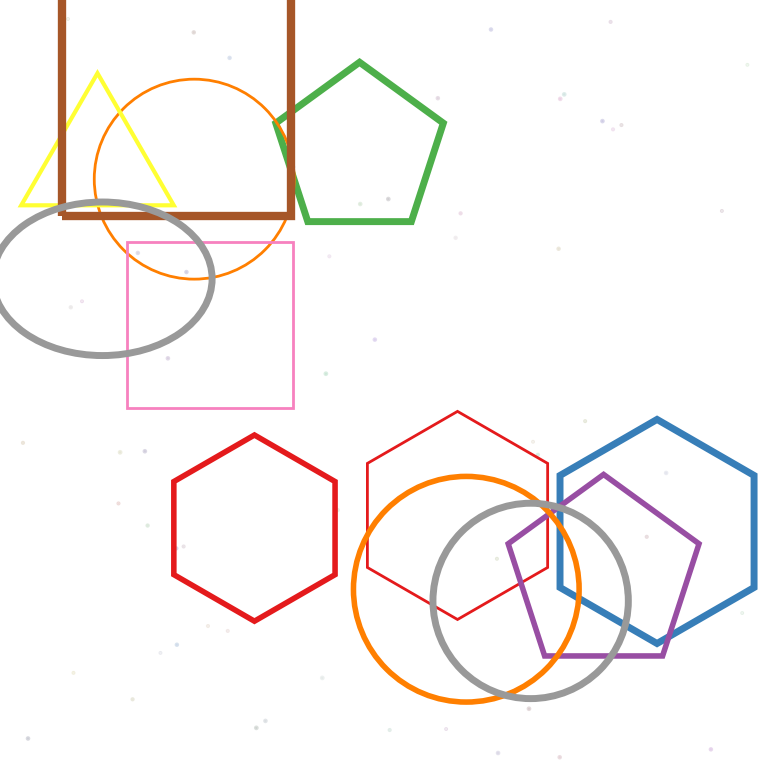[{"shape": "hexagon", "thickness": 2, "radius": 0.6, "center": [0.33, 0.314]}, {"shape": "hexagon", "thickness": 1, "radius": 0.68, "center": [0.594, 0.331]}, {"shape": "hexagon", "thickness": 2.5, "radius": 0.73, "center": [0.853, 0.31]}, {"shape": "pentagon", "thickness": 2.5, "radius": 0.57, "center": [0.467, 0.805]}, {"shape": "pentagon", "thickness": 2, "radius": 0.65, "center": [0.784, 0.254]}, {"shape": "circle", "thickness": 1, "radius": 0.65, "center": [0.252, 0.767]}, {"shape": "circle", "thickness": 2, "radius": 0.73, "center": [0.606, 0.235]}, {"shape": "triangle", "thickness": 1.5, "radius": 0.57, "center": [0.127, 0.791]}, {"shape": "square", "thickness": 3, "radius": 0.74, "center": [0.229, 0.869]}, {"shape": "square", "thickness": 1, "radius": 0.54, "center": [0.273, 0.578]}, {"shape": "circle", "thickness": 2.5, "radius": 0.63, "center": [0.689, 0.22]}, {"shape": "oval", "thickness": 2.5, "radius": 0.71, "center": [0.133, 0.638]}]